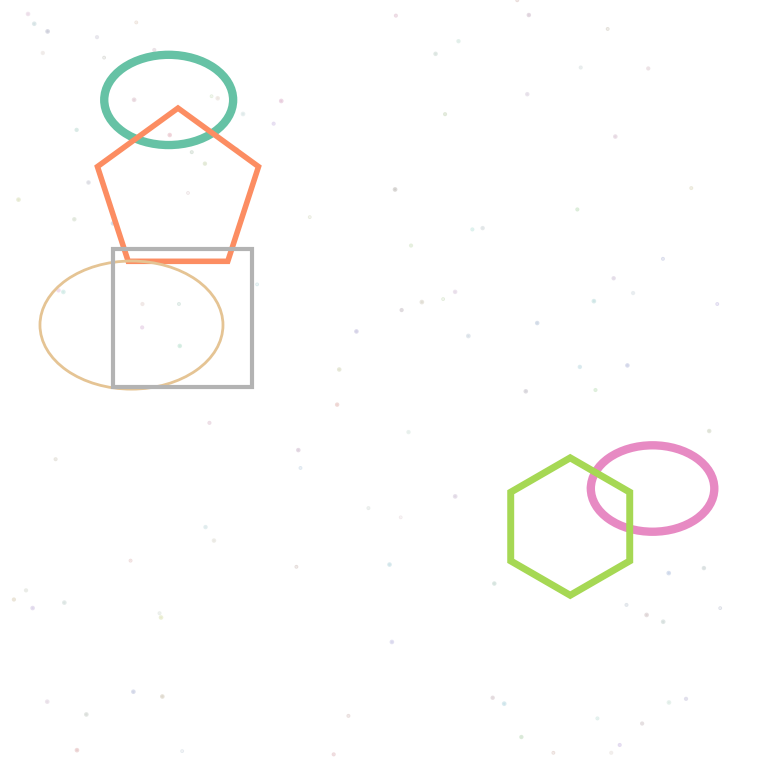[{"shape": "oval", "thickness": 3, "radius": 0.42, "center": [0.219, 0.87]}, {"shape": "pentagon", "thickness": 2, "radius": 0.55, "center": [0.231, 0.75]}, {"shape": "oval", "thickness": 3, "radius": 0.4, "center": [0.847, 0.366]}, {"shape": "hexagon", "thickness": 2.5, "radius": 0.45, "center": [0.741, 0.316]}, {"shape": "oval", "thickness": 1, "radius": 0.59, "center": [0.171, 0.578]}, {"shape": "square", "thickness": 1.5, "radius": 0.45, "center": [0.237, 0.587]}]